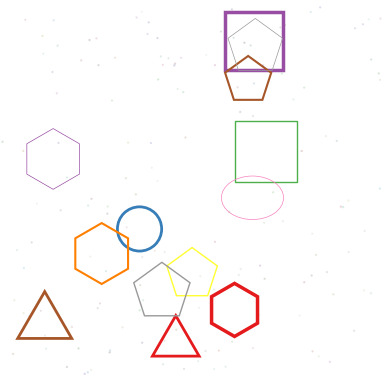[{"shape": "triangle", "thickness": 2, "radius": 0.35, "center": [0.457, 0.11]}, {"shape": "hexagon", "thickness": 2.5, "radius": 0.34, "center": [0.609, 0.195]}, {"shape": "circle", "thickness": 2, "radius": 0.29, "center": [0.362, 0.405]}, {"shape": "square", "thickness": 1, "radius": 0.4, "center": [0.691, 0.606]}, {"shape": "hexagon", "thickness": 0.5, "radius": 0.39, "center": [0.138, 0.587]}, {"shape": "square", "thickness": 2.5, "radius": 0.38, "center": [0.66, 0.893]}, {"shape": "hexagon", "thickness": 1.5, "radius": 0.4, "center": [0.264, 0.341]}, {"shape": "pentagon", "thickness": 1, "radius": 0.35, "center": [0.499, 0.288]}, {"shape": "triangle", "thickness": 2, "radius": 0.41, "center": [0.116, 0.162]}, {"shape": "pentagon", "thickness": 1.5, "radius": 0.31, "center": [0.645, 0.792]}, {"shape": "oval", "thickness": 0.5, "radius": 0.4, "center": [0.656, 0.486]}, {"shape": "pentagon", "thickness": 0.5, "radius": 0.37, "center": [0.663, 0.878]}, {"shape": "pentagon", "thickness": 1, "radius": 0.38, "center": [0.42, 0.242]}]